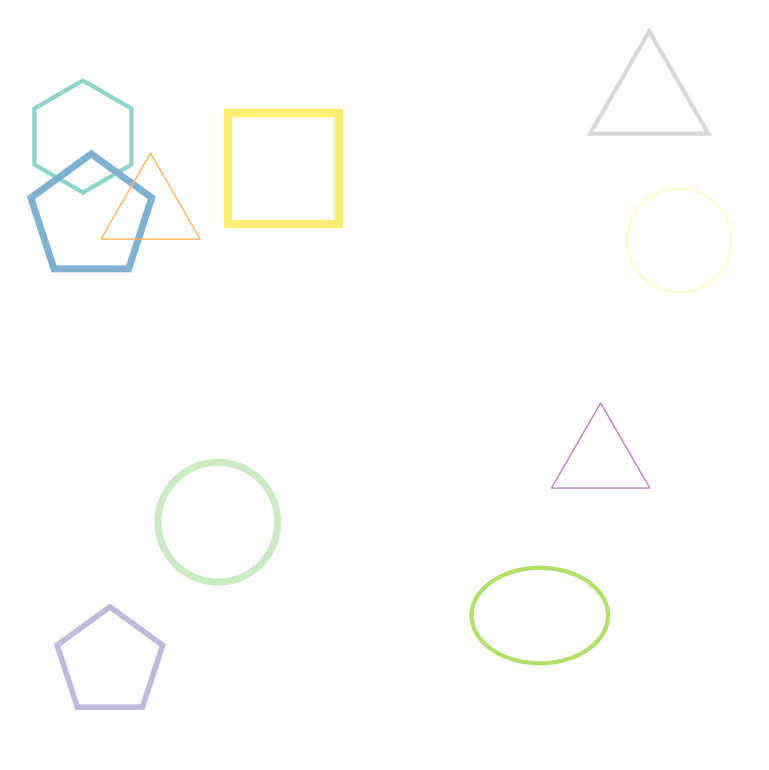[{"shape": "hexagon", "thickness": 1.5, "radius": 0.36, "center": [0.108, 0.823]}, {"shape": "circle", "thickness": 0.5, "radius": 0.34, "center": [0.882, 0.688]}, {"shape": "pentagon", "thickness": 2, "radius": 0.36, "center": [0.143, 0.14]}, {"shape": "pentagon", "thickness": 2.5, "radius": 0.41, "center": [0.119, 0.718]}, {"shape": "triangle", "thickness": 0.5, "radius": 0.37, "center": [0.196, 0.727]}, {"shape": "oval", "thickness": 1.5, "radius": 0.44, "center": [0.701, 0.201]}, {"shape": "triangle", "thickness": 1.5, "radius": 0.44, "center": [0.843, 0.871]}, {"shape": "triangle", "thickness": 0.5, "radius": 0.37, "center": [0.78, 0.403]}, {"shape": "circle", "thickness": 2.5, "radius": 0.39, "center": [0.283, 0.322]}, {"shape": "square", "thickness": 3, "radius": 0.36, "center": [0.368, 0.781]}]